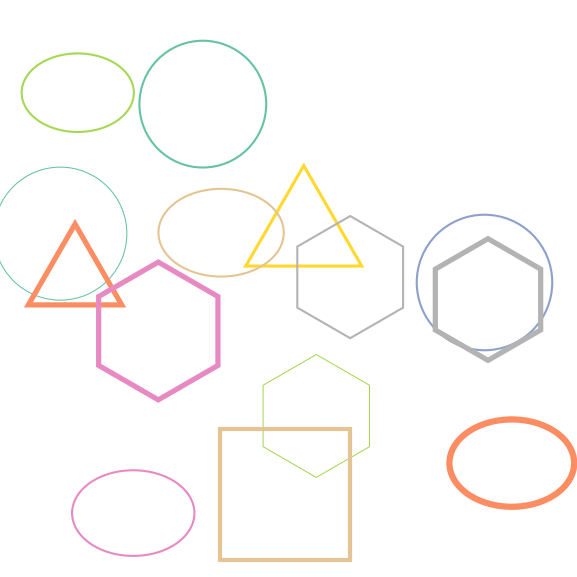[{"shape": "circle", "thickness": 1, "radius": 0.55, "center": [0.351, 0.819]}, {"shape": "circle", "thickness": 0.5, "radius": 0.58, "center": [0.104, 0.595]}, {"shape": "triangle", "thickness": 2.5, "radius": 0.47, "center": [0.13, 0.518]}, {"shape": "oval", "thickness": 3, "radius": 0.54, "center": [0.886, 0.197]}, {"shape": "circle", "thickness": 1, "radius": 0.59, "center": [0.839, 0.51]}, {"shape": "oval", "thickness": 1, "radius": 0.53, "center": [0.231, 0.111]}, {"shape": "hexagon", "thickness": 2.5, "radius": 0.6, "center": [0.274, 0.426]}, {"shape": "hexagon", "thickness": 0.5, "radius": 0.53, "center": [0.548, 0.279]}, {"shape": "oval", "thickness": 1, "radius": 0.49, "center": [0.135, 0.839]}, {"shape": "triangle", "thickness": 1.5, "radius": 0.58, "center": [0.526, 0.596]}, {"shape": "square", "thickness": 2, "radius": 0.57, "center": [0.493, 0.143]}, {"shape": "oval", "thickness": 1, "radius": 0.54, "center": [0.383, 0.596]}, {"shape": "hexagon", "thickness": 1, "radius": 0.53, "center": [0.606, 0.519]}, {"shape": "hexagon", "thickness": 2.5, "radius": 0.53, "center": [0.845, 0.48]}]